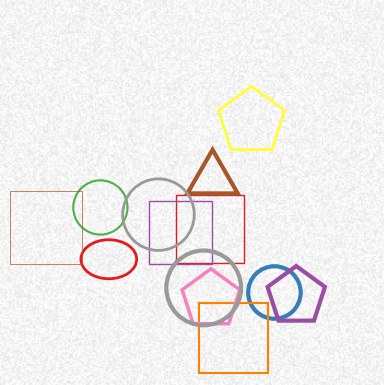[{"shape": "oval", "thickness": 2, "radius": 0.36, "center": [0.283, 0.327]}, {"shape": "square", "thickness": 1, "radius": 0.44, "center": [0.546, 0.405]}, {"shape": "circle", "thickness": 3, "radius": 0.34, "center": [0.713, 0.24]}, {"shape": "circle", "thickness": 1.5, "radius": 0.35, "center": [0.261, 0.461]}, {"shape": "square", "thickness": 1, "radius": 0.41, "center": [0.469, 0.396]}, {"shape": "pentagon", "thickness": 3, "radius": 0.39, "center": [0.769, 0.231]}, {"shape": "square", "thickness": 1.5, "radius": 0.45, "center": [0.606, 0.122]}, {"shape": "pentagon", "thickness": 2, "radius": 0.45, "center": [0.653, 0.685]}, {"shape": "triangle", "thickness": 3, "radius": 0.38, "center": [0.552, 0.535]}, {"shape": "square", "thickness": 0.5, "radius": 0.47, "center": [0.12, 0.41]}, {"shape": "pentagon", "thickness": 2.5, "radius": 0.39, "center": [0.548, 0.223]}, {"shape": "circle", "thickness": 3, "radius": 0.49, "center": [0.529, 0.252]}, {"shape": "circle", "thickness": 2, "radius": 0.46, "center": [0.412, 0.443]}]